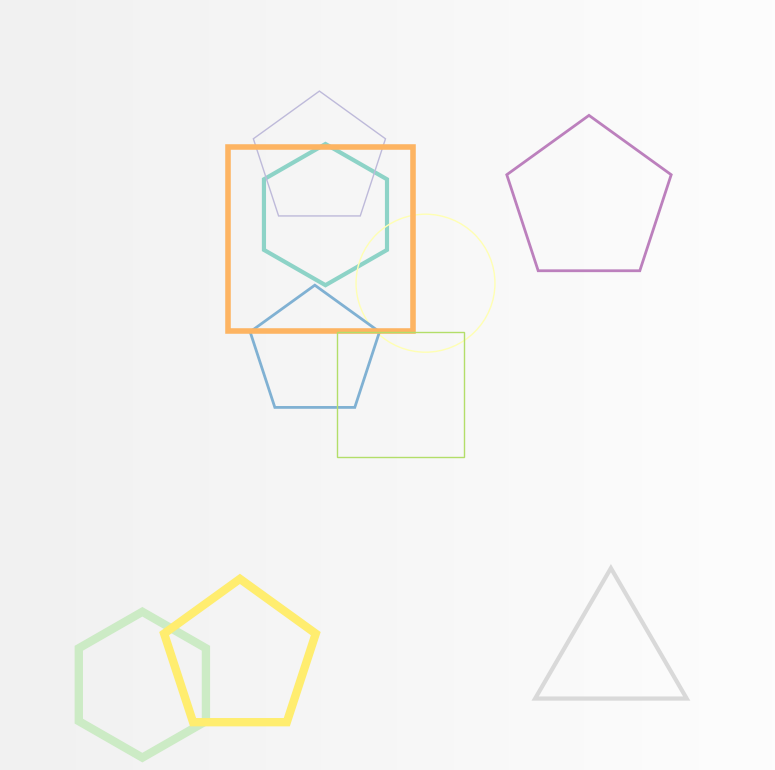[{"shape": "hexagon", "thickness": 1.5, "radius": 0.46, "center": [0.42, 0.721]}, {"shape": "circle", "thickness": 0.5, "radius": 0.45, "center": [0.549, 0.632]}, {"shape": "pentagon", "thickness": 0.5, "radius": 0.45, "center": [0.412, 0.792]}, {"shape": "pentagon", "thickness": 1, "radius": 0.44, "center": [0.406, 0.542]}, {"shape": "square", "thickness": 2, "radius": 0.6, "center": [0.414, 0.69]}, {"shape": "square", "thickness": 0.5, "radius": 0.41, "center": [0.517, 0.488]}, {"shape": "triangle", "thickness": 1.5, "radius": 0.56, "center": [0.788, 0.149]}, {"shape": "pentagon", "thickness": 1, "radius": 0.56, "center": [0.76, 0.739]}, {"shape": "hexagon", "thickness": 3, "radius": 0.47, "center": [0.184, 0.111]}, {"shape": "pentagon", "thickness": 3, "radius": 0.51, "center": [0.31, 0.145]}]